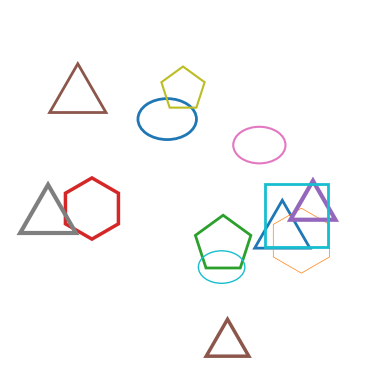[{"shape": "oval", "thickness": 2, "radius": 0.38, "center": [0.434, 0.691]}, {"shape": "triangle", "thickness": 2, "radius": 0.41, "center": [0.733, 0.397]}, {"shape": "hexagon", "thickness": 0.5, "radius": 0.42, "center": [0.783, 0.375]}, {"shape": "pentagon", "thickness": 2, "radius": 0.38, "center": [0.58, 0.365]}, {"shape": "hexagon", "thickness": 2.5, "radius": 0.4, "center": [0.239, 0.458]}, {"shape": "triangle", "thickness": 3, "radius": 0.34, "center": [0.813, 0.463]}, {"shape": "triangle", "thickness": 2.5, "radius": 0.32, "center": [0.591, 0.107]}, {"shape": "triangle", "thickness": 2, "radius": 0.42, "center": [0.202, 0.75]}, {"shape": "oval", "thickness": 1.5, "radius": 0.34, "center": [0.674, 0.623]}, {"shape": "triangle", "thickness": 3, "radius": 0.42, "center": [0.125, 0.437]}, {"shape": "pentagon", "thickness": 1.5, "radius": 0.3, "center": [0.475, 0.768]}, {"shape": "oval", "thickness": 1, "radius": 0.3, "center": [0.576, 0.306]}, {"shape": "square", "thickness": 2, "radius": 0.41, "center": [0.769, 0.441]}]